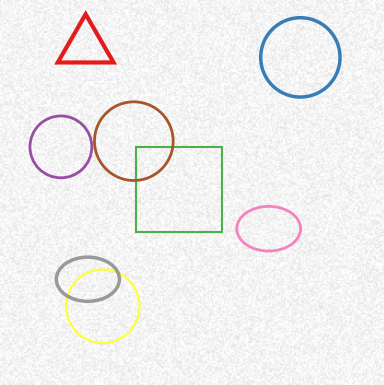[{"shape": "triangle", "thickness": 3, "radius": 0.42, "center": [0.222, 0.88]}, {"shape": "circle", "thickness": 2.5, "radius": 0.52, "center": [0.78, 0.851]}, {"shape": "square", "thickness": 1.5, "radius": 0.55, "center": [0.465, 0.508]}, {"shape": "circle", "thickness": 2, "radius": 0.4, "center": [0.158, 0.618]}, {"shape": "circle", "thickness": 1.5, "radius": 0.48, "center": [0.267, 0.204]}, {"shape": "circle", "thickness": 2, "radius": 0.51, "center": [0.348, 0.633]}, {"shape": "oval", "thickness": 2, "radius": 0.41, "center": [0.698, 0.406]}, {"shape": "oval", "thickness": 2.5, "radius": 0.41, "center": [0.228, 0.275]}]